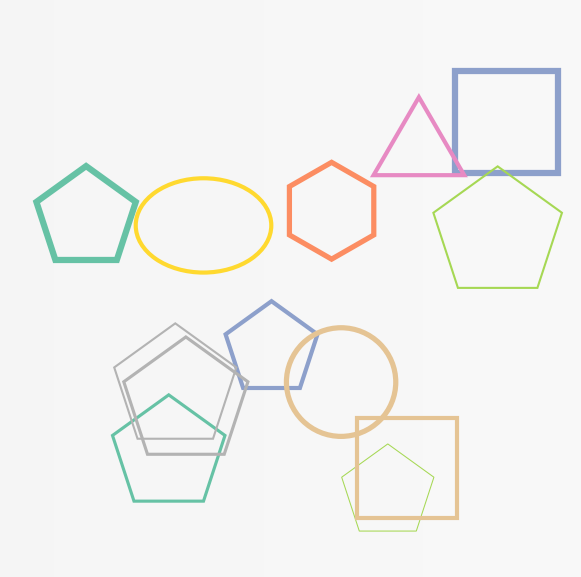[{"shape": "pentagon", "thickness": 3, "radius": 0.45, "center": [0.148, 0.622]}, {"shape": "pentagon", "thickness": 1.5, "radius": 0.51, "center": [0.29, 0.214]}, {"shape": "hexagon", "thickness": 2.5, "radius": 0.42, "center": [0.57, 0.634]}, {"shape": "pentagon", "thickness": 2, "radius": 0.42, "center": [0.467, 0.395]}, {"shape": "square", "thickness": 3, "radius": 0.44, "center": [0.872, 0.788]}, {"shape": "triangle", "thickness": 2, "radius": 0.45, "center": [0.721, 0.741]}, {"shape": "pentagon", "thickness": 0.5, "radius": 0.42, "center": [0.667, 0.147]}, {"shape": "pentagon", "thickness": 1, "radius": 0.58, "center": [0.856, 0.595]}, {"shape": "oval", "thickness": 2, "radius": 0.58, "center": [0.35, 0.609]}, {"shape": "square", "thickness": 2, "radius": 0.43, "center": [0.7, 0.188]}, {"shape": "circle", "thickness": 2.5, "radius": 0.47, "center": [0.587, 0.338]}, {"shape": "pentagon", "thickness": 1.5, "radius": 0.56, "center": [0.32, 0.303]}, {"shape": "pentagon", "thickness": 1, "radius": 0.55, "center": [0.302, 0.329]}]